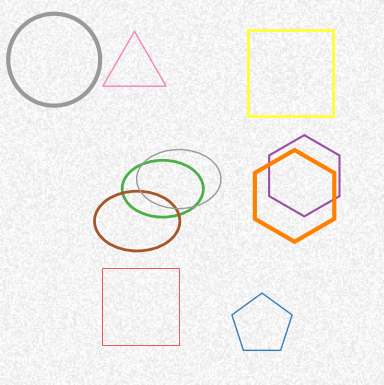[{"shape": "square", "thickness": 0.5, "radius": 0.5, "center": [0.366, 0.205]}, {"shape": "pentagon", "thickness": 1, "radius": 0.41, "center": [0.681, 0.157]}, {"shape": "oval", "thickness": 2, "radius": 0.53, "center": [0.423, 0.51]}, {"shape": "hexagon", "thickness": 1.5, "radius": 0.53, "center": [0.79, 0.543]}, {"shape": "hexagon", "thickness": 3, "radius": 0.6, "center": [0.765, 0.491]}, {"shape": "square", "thickness": 2, "radius": 0.55, "center": [0.754, 0.81]}, {"shape": "oval", "thickness": 2, "radius": 0.55, "center": [0.356, 0.426]}, {"shape": "triangle", "thickness": 1, "radius": 0.47, "center": [0.349, 0.824]}, {"shape": "oval", "thickness": 1, "radius": 0.55, "center": [0.464, 0.535]}, {"shape": "circle", "thickness": 3, "radius": 0.6, "center": [0.141, 0.845]}]